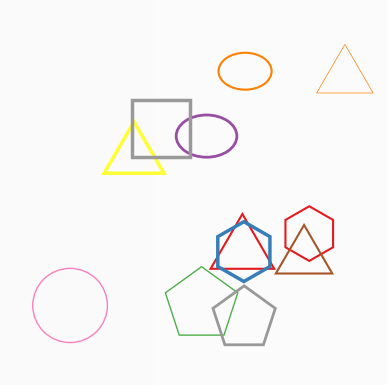[{"shape": "triangle", "thickness": 1.5, "radius": 0.47, "center": [0.626, 0.349]}, {"shape": "hexagon", "thickness": 1.5, "radius": 0.35, "center": [0.798, 0.393]}, {"shape": "hexagon", "thickness": 2.5, "radius": 0.39, "center": [0.629, 0.346]}, {"shape": "pentagon", "thickness": 1, "radius": 0.49, "center": [0.52, 0.209]}, {"shape": "oval", "thickness": 2, "radius": 0.39, "center": [0.533, 0.646]}, {"shape": "triangle", "thickness": 0.5, "radius": 0.42, "center": [0.89, 0.801]}, {"shape": "oval", "thickness": 1.5, "radius": 0.34, "center": [0.632, 0.815]}, {"shape": "triangle", "thickness": 2.5, "radius": 0.45, "center": [0.346, 0.595]}, {"shape": "triangle", "thickness": 1.5, "radius": 0.42, "center": [0.785, 0.332]}, {"shape": "circle", "thickness": 1, "radius": 0.48, "center": [0.181, 0.207]}, {"shape": "square", "thickness": 2.5, "radius": 0.37, "center": [0.415, 0.666]}, {"shape": "pentagon", "thickness": 2, "radius": 0.42, "center": [0.63, 0.173]}]